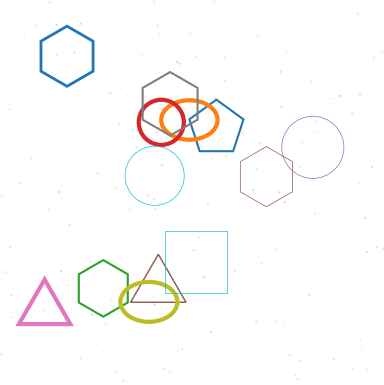[{"shape": "pentagon", "thickness": 1.5, "radius": 0.37, "center": [0.562, 0.667]}, {"shape": "hexagon", "thickness": 2, "radius": 0.39, "center": [0.174, 0.854]}, {"shape": "oval", "thickness": 3, "radius": 0.37, "center": [0.492, 0.688]}, {"shape": "hexagon", "thickness": 1.5, "radius": 0.37, "center": [0.268, 0.251]}, {"shape": "circle", "thickness": 3, "radius": 0.29, "center": [0.419, 0.682]}, {"shape": "circle", "thickness": 0.5, "radius": 0.4, "center": [0.813, 0.617]}, {"shape": "triangle", "thickness": 1, "radius": 0.42, "center": [0.411, 0.256]}, {"shape": "hexagon", "thickness": 0.5, "radius": 0.39, "center": [0.692, 0.541]}, {"shape": "triangle", "thickness": 3, "radius": 0.39, "center": [0.116, 0.197]}, {"shape": "hexagon", "thickness": 1.5, "radius": 0.41, "center": [0.442, 0.73]}, {"shape": "oval", "thickness": 3, "radius": 0.37, "center": [0.387, 0.216]}, {"shape": "square", "thickness": 0.5, "radius": 0.4, "center": [0.509, 0.319]}, {"shape": "circle", "thickness": 0.5, "radius": 0.38, "center": [0.402, 0.543]}]